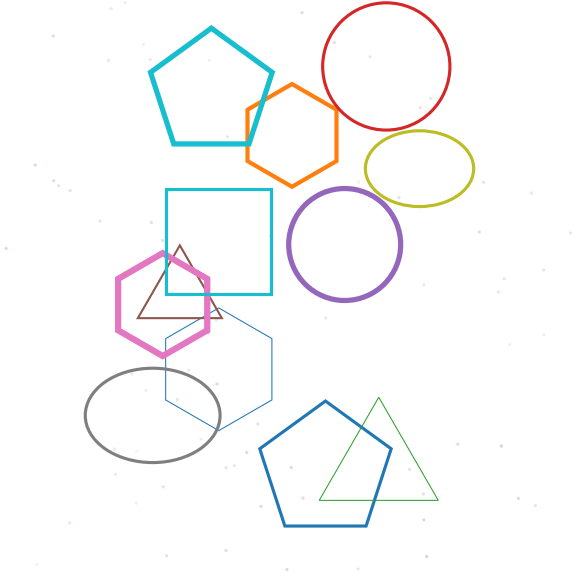[{"shape": "hexagon", "thickness": 0.5, "radius": 0.53, "center": [0.379, 0.36]}, {"shape": "pentagon", "thickness": 1.5, "radius": 0.6, "center": [0.564, 0.185]}, {"shape": "hexagon", "thickness": 2, "radius": 0.44, "center": [0.506, 0.765]}, {"shape": "triangle", "thickness": 0.5, "radius": 0.6, "center": [0.656, 0.192]}, {"shape": "circle", "thickness": 1.5, "radius": 0.55, "center": [0.669, 0.884]}, {"shape": "circle", "thickness": 2.5, "radius": 0.48, "center": [0.597, 0.576]}, {"shape": "triangle", "thickness": 1, "radius": 0.42, "center": [0.311, 0.49]}, {"shape": "hexagon", "thickness": 3, "radius": 0.45, "center": [0.282, 0.472]}, {"shape": "oval", "thickness": 1.5, "radius": 0.58, "center": [0.264, 0.28]}, {"shape": "oval", "thickness": 1.5, "radius": 0.47, "center": [0.726, 0.707]}, {"shape": "pentagon", "thickness": 2.5, "radius": 0.55, "center": [0.366, 0.84]}, {"shape": "square", "thickness": 1.5, "radius": 0.45, "center": [0.379, 0.581]}]